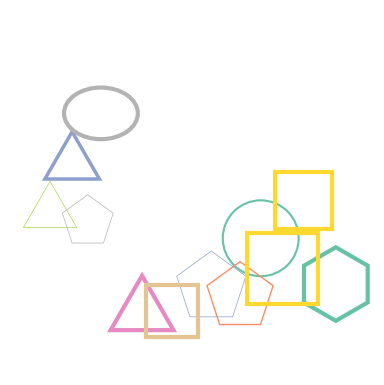[{"shape": "hexagon", "thickness": 3, "radius": 0.48, "center": [0.872, 0.262]}, {"shape": "circle", "thickness": 1.5, "radius": 0.49, "center": [0.677, 0.381]}, {"shape": "pentagon", "thickness": 1, "radius": 0.45, "center": [0.624, 0.23]}, {"shape": "triangle", "thickness": 2.5, "radius": 0.41, "center": [0.187, 0.576]}, {"shape": "pentagon", "thickness": 0.5, "radius": 0.47, "center": [0.549, 0.254]}, {"shape": "triangle", "thickness": 3, "radius": 0.47, "center": [0.369, 0.19]}, {"shape": "triangle", "thickness": 0.5, "radius": 0.4, "center": [0.13, 0.449]}, {"shape": "square", "thickness": 3, "radius": 0.46, "center": [0.734, 0.303]}, {"shape": "square", "thickness": 3, "radius": 0.37, "center": [0.788, 0.479]}, {"shape": "square", "thickness": 3, "radius": 0.34, "center": [0.447, 0.192]}, {"shape": "pentagon", "thickness": 0.5, "radius": 0.35, "center": [0.228, 0.425]}, {"shape": "oval", "thickness": 3, "radius": 0.48, "center": [0.262, 0.706]}]